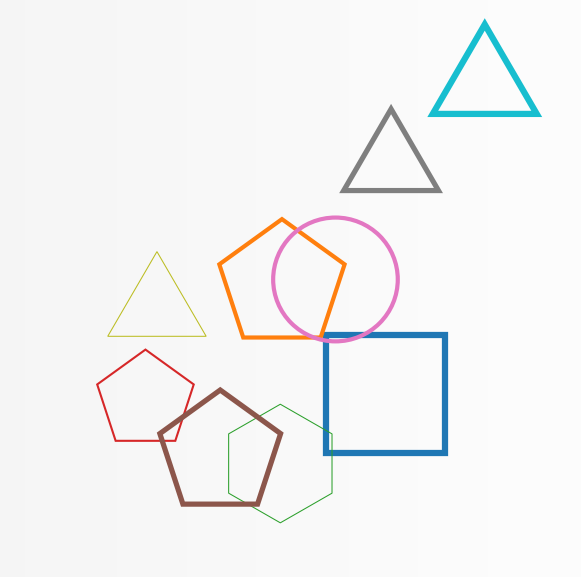[{"shape": "square", "thickness": 3, "radius": 0.51, "center": [0.664, 0.316]}, {"shape": "pentagon", "thickness": 2, "radius": 0.57, "center": [0.485, 0.506]}, {"shape": "hexagon", "thickness": 0.5, "radius": 0.51, "center": [0.482, 0.196]}, {"shape": "pentagon", "thickness": 1, "radius": 0.44, "center": [0.25, 0.306]}, {"shape": "pentagon", "thickness": 2.5, "radius": 0.55, "center": [0.379, 0.215]}, {"shape": "circle", "thickness": 2, "radius": 0.54, "center": [0.577, 0.515]}, {"shape": "triangle", "thickness": 2.5, "radius": 0.47, "center": [0.673, 0.716]}, {"shape": "triangle", "thickness": 0.5, "radius": 0.49, "center": [0.27, 0.466]}, {"shape": "triangle", "thickness": 3, "radius": 0.52, "center": [0.834, 0.854]}]